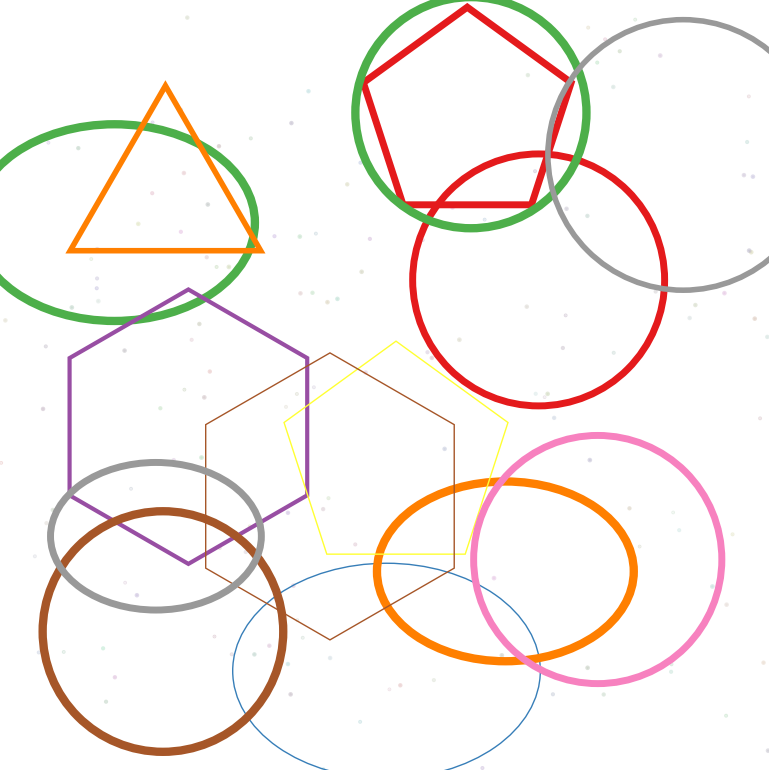[{"shape": "pentagon", "thickness": 2.5, "radius": 0.71, "center": [0.607, 0.849]}, {"shape": "circle", "thickness": 2.5, "radius": 0.82, "center": [0.7, 0.636]}, {"shape": "oval", "thickness": 0.5, "radius": 1.0, "center": [0.502, 0.129]}, {"shape": "circle", "thickness": 3, "radius": 0.75, "center": [0.612, 0.854]}, {"shape": "oval", "thickness": 3, "radius": 0.91, "center": [0.149, 0.711]}, {"shape": "hexagon", "thickness": 1.5, "radius": 0.89, "center": [0.245, 0.446]}, {"shape": "oval", "thickness": 3, "radius": 0.83, "center": [0.656, 0.258]}, {"shape": "triangle", "thickness": 2, "radius": 0.71, "center": [0.215, 0.746]}, {"shape": "pentagon", "thickness": 0.5, "radius": 0.76, "center": [0.514, 0.404]}, {"shape": "circle", "thickness": 3, "radius": 0.78, "center": [0.212, 0.18]}, {"shape": "hexagon", "thickness": 0.5, "radius": 0.93, "center": [0.429, 0.355]}, {"shape": "circle", "thickness": 2.5, "radius": 0.81, "center": [0.776, 0.273]}, {"shape": "circle", "thickness": 2, "radius": 0.88, "center": [0.887, 0.799]}, {"shape": "oval", "thickness": 2.5, "radius": 0.68, "center": [0.203, 0.304]}]